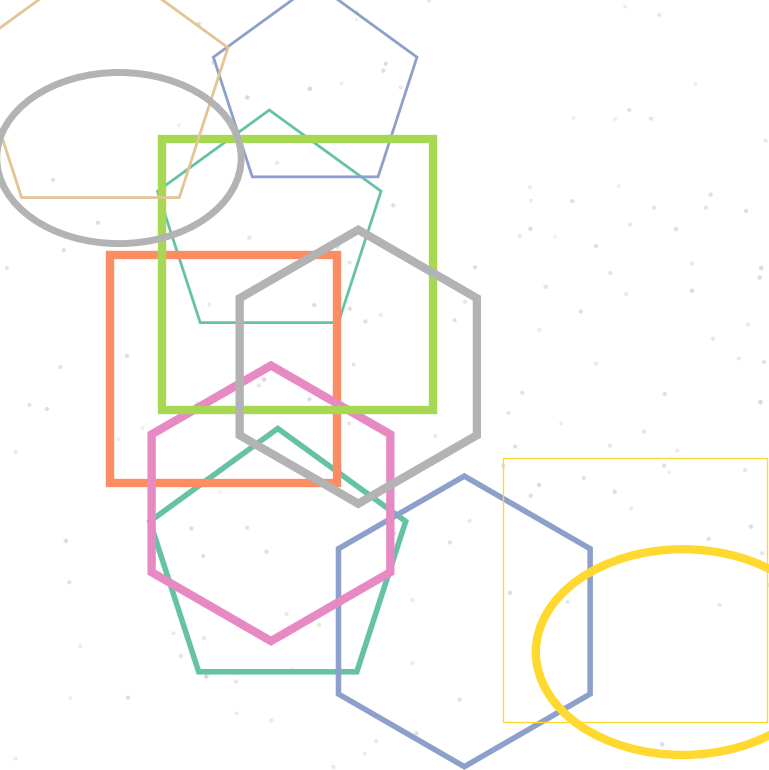[{"shape": "pentagon", "thickness": 1, "radius": 0.76, "center": [0.35, 0.704]}, {"shape": "pentagon", "thickness": 2, "radius": 0.87, "center": [0.361, 0.269]}, {"shape": "square", "thickness": 3, "radius": 0.74, "center": [0.29, 0.521]}, {"shape": "pentagon", "thickness": 1, "radius": 0.7, "center": [0.409, 0.883]}, {"shape": "hexagon", "thickness": 2, "radius": 0.94, "center": [0.603, 0.193]}, {"shape": "hexagon", "thickness": 3, "radius": 0.89, "center": [0.352, 0.346]}, {"shape": "square", "thickness": 3, "radius": 0.88, "center": [0.386, 0.644]}, {"shape": "square", "thickness": 0.5, "radius": 0.86, "center": [0.824, 0.233]}, {"shape": "oval", "thickness": 3, "radius": 0.95, "center": [0.887, 0.153]}, {"shape": "pentagon", "thickness": 1, "radius": 0.87, "center": [0.13, 0.884]}, {"shape": "oval", "thickness": 2.5, "radius": 0.79, "center": [0.154, 0.795]}, {"shape": "hexagon", "thickness": 3, "radius": 0.89, "center": [0.465, 0.524]}]